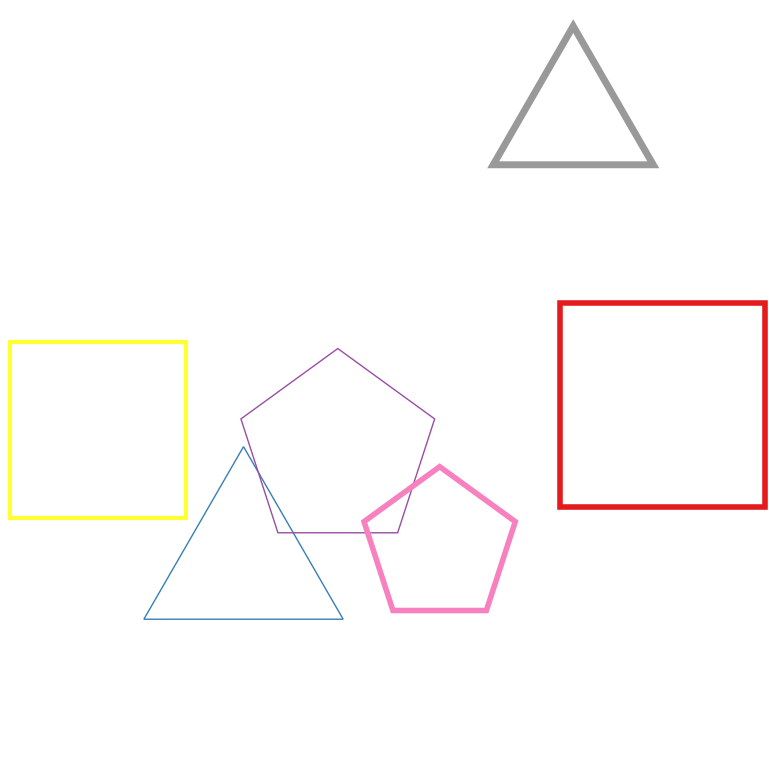[{"shape": "square", "thickness": 2, "radius": 0.66, "center": [0.86, 0.474]}, {"shape": "triangle", "thickness": 0.5, "radius": 0.75, "center": [0.316, 0.271]}, {"shape": "pentagon", "thickness": 0.5, "radius": 0.66, "center": [0.439, 0.415]}, {"shape": "square", "thickness": 1.5, "radius": 0.57, "center": [0.127, 0.441]}, {"shape": "pentagon", "thickness": 2, "radius": 0.52, "center": [0.571, 0.291]}, {"shape": "triangle", "thickness": 2.5, "radius": 0.6, "center": [0.744, 0.846]}]